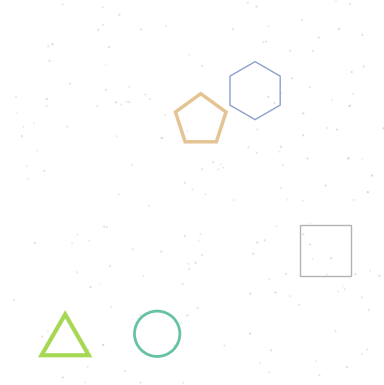[{"shape": "circle", "thickness": 2, "radius": 0.29, "center": [0.408, 0.133]}, {"shape": "hexagon", "thickness": 1, "radius": 0.38, "center": [0.663, 0.765]}, {"shape": "triangle", "thickness": 3, "radius": 0.35, "center": [0.169, 0.113]}, {"shape": "pentagon", "thickness": 2.5, "radius": 0.35, "center": [0.521, 0.688]}, {"shape": "square", "thickness": 1, "radius": 0.33, "center": [0.846, 0.349]}]